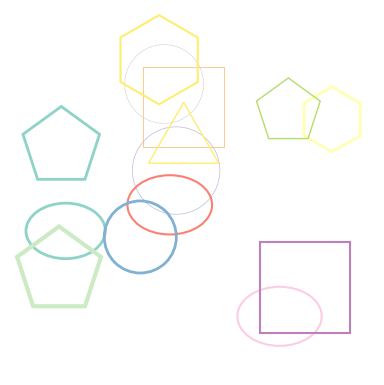[{"shape": "pentagon", "thickness": 2, "radius": 0.52, "center": [0.159, 0.619]}, {"shape": "oval", "thickness": 2, "radius": 0.52, "center": [0.171, 0.4]}, {"shape": "hexagon", "thickness": 2, "radius": 0.42, "center": [0.862, 0.69]}, {"shape": "circle", "thickness": 0.5, "radius": 0.57, "center": [0.457, 0.557]}, {"shape": "oval", "thickness": 1.5, "radius": 0.55, "center": [0.441, 0.468]}, {"shape": "circle", "thickness": 2, "radius": 0.47, "center": [0.364, 0.385]}, {"shape": "square", "thickness": 0.5, "radius": 0.52, "center": [0.476, 0.722]}, {"shape": "pentagon", "thickness": 1, "radius": 0.44, "center": [0.749, 0.71]}, {"shape": "oval", "thickness": 1.5, "radius": 0.55, "center": [0.726, 0.178]}, {"shape": "circle", "thickness": 0.5, "radius": 0.51, "center": [0.426, 0.782]}, {"shape": "square", "thickness": 1.5, "radius": 0.59, "center": [0.792, 0.254]}, {"shape": "pentagon", "thickness": 3, "radius": 0.57, "center": [0.153, 0.297]}, {"shape": "triangle", "thickness": 1, "radius": 0.53, "center": [0.477, 0.629]}, {"shape": "hexagon", "thickness": 1.5, "radius": 0.58, "center": [0.413, 0.845]}]